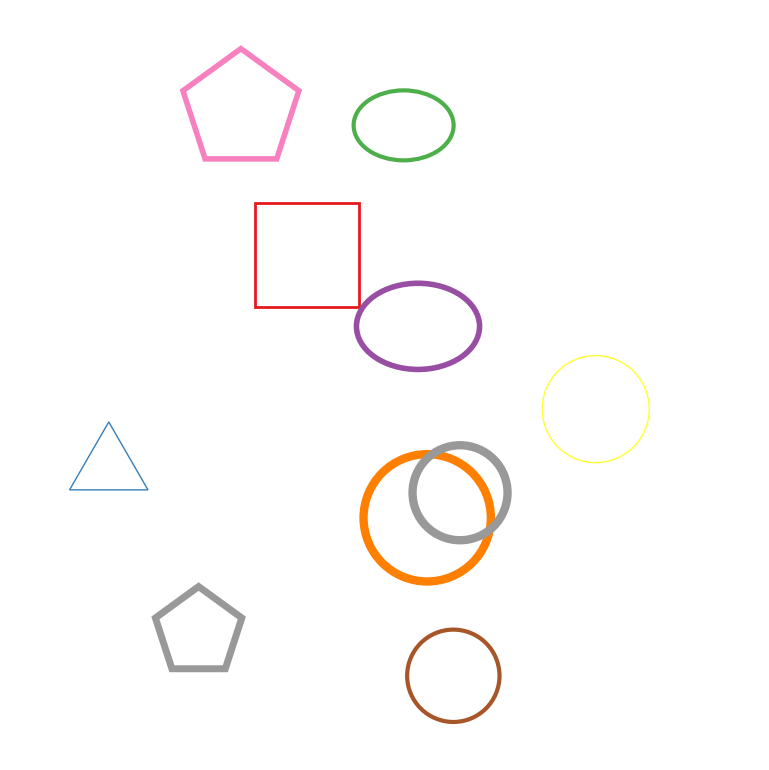[{"shape": "square", "thickness": 1, "radius": 0.34, "center": [0.398, 0.669]}, {"shape": "triangle", "thickness": 0.5, "radius": 0.29, "center": [0.141, 0.393]}, {"shape": "oval", "thickness": 1.5, "radius": 0.32, "center": [0.524, 0.837]}, {"shape": "oval", "thickness": 2, "radius": 0.4, "center": [0.543, 0.576]}, {"shape": "circle", "thickness": 3, "radius": 0.41, "center": [0.555, 0.328]}, {"shape": "circle", "thickness": 0.5, "radius": 0.35, "center": [0.774, 0.469]}, {"shape": "circle", "thickness": 1.5, "radius": 0.3, "center": [0.589, 0.122]}, {"shape": "pentagon", "thickness": 2, "radius": 0.4, "center": [0.313, 0.858]}, {"shape": "pentagon", "thickness": 2.5, "radius": 0.3, "center": [0.258, 0.179]}, {"shape": "circle", "thickness": 3, "radius": 0.31, "center": [0.597, 0.36]}]